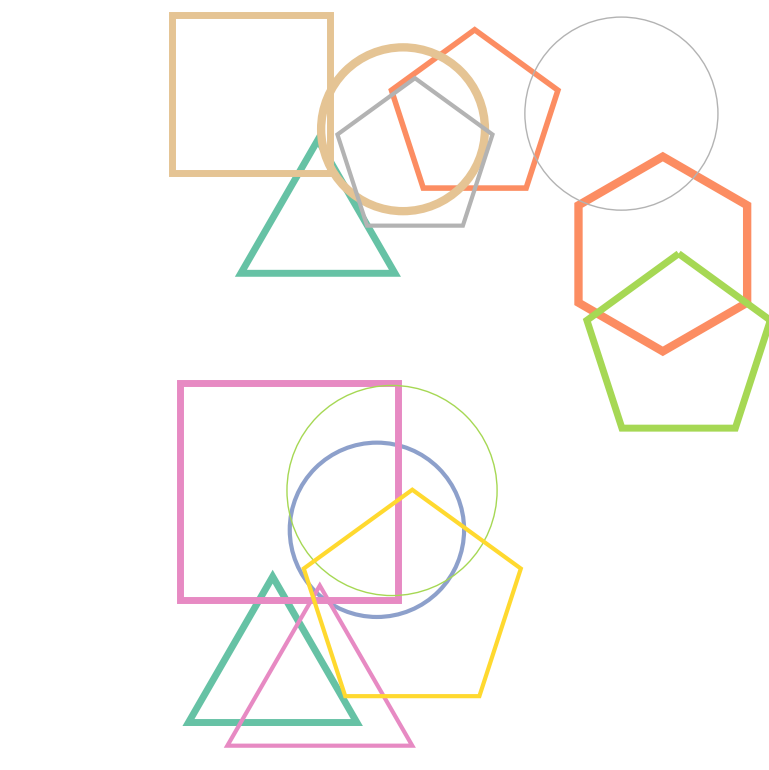[{"shape": "triangle", "thickness": 2.5, "radius": 0.63, "center": [0.354, 0.125]}, {"shape": "triangle", "thickness": 2.5, "radius": 0.58, "center": [0.413, 0.703]}, {"shape": "pentagon", "thickness": 2, "radius": 0.57, "center": [0.616, 0.848]}, {"shape": "hexagon", "thickness": 3, "radius": 0.63, "center": [0.861, 0.67]}, {"shape": "circle", "thickness": 1.5, "radius": 0.57, "center": [0.49, 0.312]}, {"shape": "triangle", "thickness": 1.5, "radius": 0.69, "center": [0.415, 0.101]}, {"shape": "square", "thickness": 2.5, "radius": 0.7, "center": [0.375, 0.362]}, {"shape": "circle", "thickness": 0.5, "radius": 0.68, "center": [0.509, 0.363]}, {"shape": "pentagon", "thickness": 2.5, "radius": 0.63, "center": [0.881, 0.545]}, {"shape": "pentagon", "thickness": 1.5, "radius": 0.74, "center": [0.535, 0.216]}, {"shape": "circle", "thickness": 3, "radius": 0.53, "center": [0.523, 0.832]}, {"shape": "square", "thickness": 2.5, "radius": 0.51, "center": [0.326, 0.878]}, {"shape": "circle", "thickness": 0.5, "radius": 0.63, "center": [0.807, 0.852]}, {"shape": "pentagon", "thickness": 1.5, "radius": 0.53, "center": [0.539, 0.793]}]